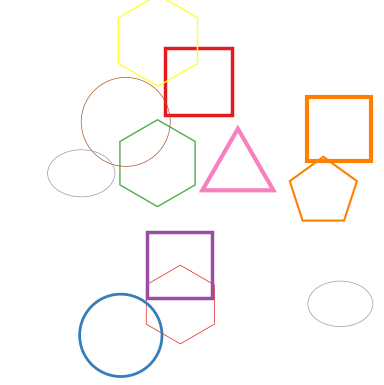[{"shape": "square", "thickness": 2.5, "radius": 0.43, "center": [0.516, 0.788]}, {"shape": "hexagon", "thickness": 0.5, "radius": 0.51, "center": [0.468, 0.209]}, {"shape": "circle", "thickness": 2, "radius": 0.53, "center": [0.314, 0.129]}, {"shape": "hexagon", "thickness": 1, "radius": 0.56, "center": [0.409, 0.576]}, {"shape": "square", "thickness": 2.5, "radius": 0.43, "center": [0.466, 0.312]}, {"shape": "pentagon", "thickness": 1.5, "radius": 0.46, "center": [0.84, 0.501]}, {"shape": "square", "thickness": 3, "radius": 0.42, "center": [0.881, 0.665]}, {"shape": "hexagon", "thickness": 1, "radius": 0.59, "center": [0.41, 0.895]}, {"shape": "circle", "thickness": 0.5, "radius": 0.58, "center": [0.327, 0.683]}, {"shape": "triangle", "thickness": 3, "radius": 0.53, "center": [0.618, 0.559]}, {"shape": "oval", "thickness": 0.5, "radius": 0.44, "center": [0.211, 0.55]}, {"shape": "oval", "thickness": 0.5, "radius": 0.42, "center": [0.884, 0.211]}]